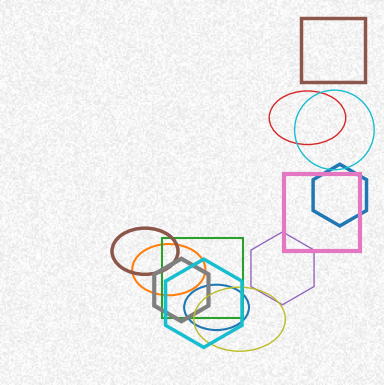[{"shape": "oval", "thickness": 1.5, "radius": 0.42, "center": [0.562, 0.202]}, {"shape": "hexagon", "thickness": 2.5, "radius": 0.4, "center": [0.883, 0.493]}, {"shape": "oval", "thickness": 1.5, "radius": 0.48, "center": [0.438, 0.3]}, {"shape": "square", "thickness": 1.5, "radius": 0.52, "center": [0.526, 0.277]}, {"shape": "oval", "thickness": 1, "radius": 0.5, "center": [0.799, 0.694]}, {"shape": "hexagon", "thickness": 1, "radius": 0.47, "center": [0.734, 0.303]}, {"shape": "oval", "thickness": 2.5, "radius": 0.43, "center": [0.377, 0.347]}, {"shape": "square", "thickness": 2.5, "radius": 0.42, "center": [0.865, 0.871]}, {"shape": "square", "thickness": 3, "radius": 0.5, "center": [0.836, 0.449]}, {"shape": "hexagon", "thickness": 3, "radius": 0.41, "center": [0.471, 0.247]}, {"shape": "oval", "thickness": 1, "radius": 0.59, "center": [0.622, 0.171]}, {"shape": "circle", "thickness": 1, "radius": 0.52, "center": [0.869, 0.663]}, {"shape": "hexagon", "thickness": 2.5, "radius": 0.57, "center": [0.529, 0.212]}]